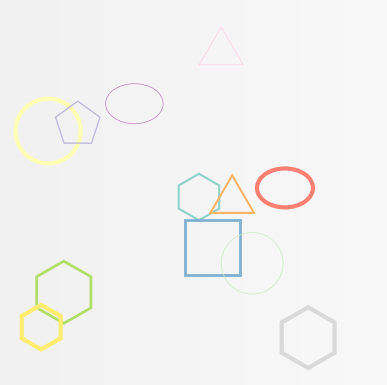[{"shape": "hexagon", "thickness": 1.5, "radius": 0.3, "center": [0.513, 0.488]}, {"shape": "circle", "thickness": 3, "radius": 0.42, "center": [0.124, 0.66]}, {"shape": "pentagon", "thickness": 1, "radius": 0.3, "center": [0.201, 0.677]}, {"shape": "oval", "thickness": 3, "radius": 0.36, "center": [0.735, 0.512]}, {"shape": "square", "thickness": 2, "radius": 0.35, "center": [0.549, 0.358]}, {"shape": "triangle", "thickness": 1.5, "radius": 0.33, "center": [0.599, 0.479]}, {"shape": "hexagon", "thickness": 2, "radius": 0.4, "center": [0.165, 0.241]}, {"shape": "triangle", "thickness": 0.5, "radius": 0.33, "center": [0.571, 0.864]}, {"shape": "hexagon", "thickness": 3, "radius": 0.39, "center": [0.795, 0.123]}, {"shape": "oval", "thickness": 0.5, "radius": 0.37, "center": [0.347, 0.731]}, {"shape": "circle", "thickness": 0.5, "radius": 0.4, "center": [0.651, 0.316]}, {"shape": "hexagon", "thickness": 3, "radius": 0.29, "center": [0.106, 0.15]}]